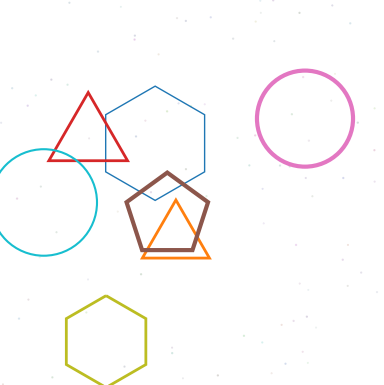[{"shape": "hexagon", "thickness": 1, "radius": 0.74, "center": [0.403, 0.628]}, {"shape": "triangle", "thickness": 2, "radius": 0.5, "center": [0.457, 0.38]}, {"shape": "triangle", "thickness": 2, "radius": 0.59, "center": [0.229, 0.642]}, {"shape": "pentagon", "thickness": 3, "radius": 0.56, "center": [0.435, 0.44]}, {"shape": "circle", "thickness": 3, "radius": 0.62, "center": [0.792, 0.692]}, {"shape": "hexagon", "thickness": 2, "radius": 0.6, "center": [0.276, 0.113]}, {"shape": "circle", "thickness": 1.5, "radius": 0.69, "center": [0.114, 0.474]}]